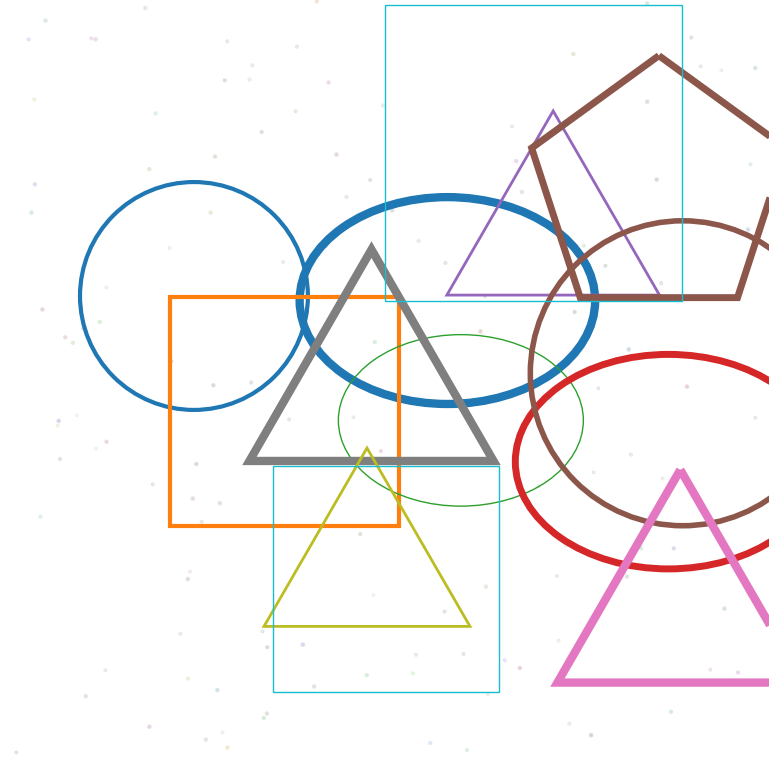[{"shape": "circle", "thickness": 1.5, "radius": 0.74, "center": [0.252, 0.616]}, {"shape": "oval", "thickness": 3, "radius": 0.96, "center": [0.581, 0.61]}, {"shape": "square", "thickness": 1.5, "radius": 0.74, "center": [0.369, 0.466]}, {"shape": "oval", "thickness": 0.5, "radius": 0.8, "center": [0.599, 0.454]}, {"shape": "oval", "thickness": 2.5, "radius": 0.99, "center": [0.868, 0.4]}, {"shape": "triangle", "thickness": 1, "radius": 0.8, "center": [0.718, 0.696]}, {"shape": "circle", "thickness": 2, "radius": 0.99, "center": [0.887, 0.515]}, {"shape": "pentagon", "thickness": 2.5, "radius": 0.87, "center": [0.856, 0.754]}, {"shape": "triangle", "thickness": 3, "radius": 0.92, "center": [0.883, 0.206]}, {"shape": "triangle", "thickness": 3, "radius": 0.92, "center": [0.482, 0.493]}, {"shape": "triangle", "thickness": 1, "radius": 0.77, "center": [0.477, 0.264]}, {"shape": "square", "thickness": 0.5, "radius": 0.73, "center": [0.501, 0.248]}, {"shape": "square", "thickness": 0.5, "radius": 0.96, "center": [0.693, 0.801]}]